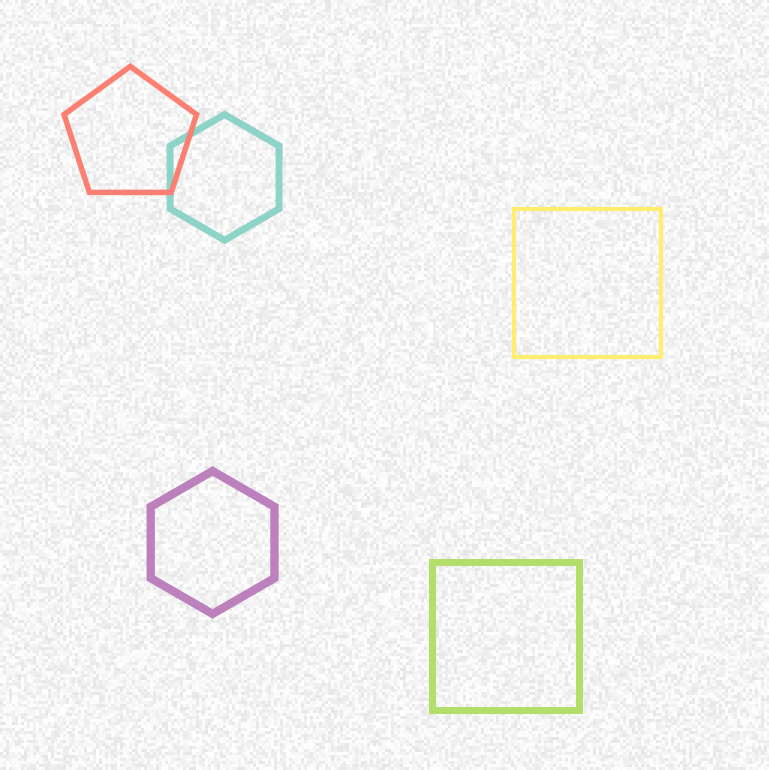[{"shape": "hexagon", "thickness": 2.5, "radius": 0.41, "center": [0.292, 0.77]}, {"shape": "pentagon", "thickness": 2, "radius": 0.45, "center": [0.169, 0.823]}, {"shape": "square", "thickness": 2.5, "radius": 0.48, "center": [0.657, 0.174]}, {"shape": "hexagon", "thickness": 3, "radius": 0.46, "center": [0.276, 0.295]}, {"shape": "square", "thickness": 1.5, "radius": 0.48, "center": [0.763, 0.632]}]